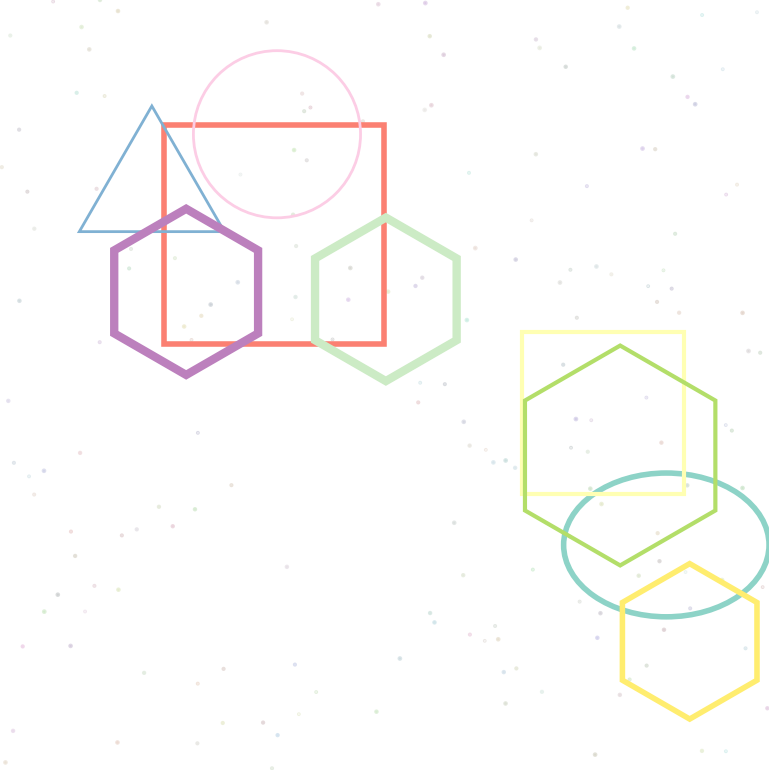[{"shape": "oval", "thickness": 2, "radius": 0.67, "center": [0.865, 0.292]}, {"shape": "square", "thickness": 1.5, "radius": 0.53, "center": [0.783, 0.463]}, {"shape": "square", "thickness": 2, "radius": 0.71, "center": [0.356, 0.696]}, {"shape": "triangle", "thickness": 1, "radius": 0.54, "center": [0.197, 0.754]}, {"shape": "hexagon", "thickness": 1.5, "radius": 0.71, "center": [0.805, 0.408]}, {"shape": "circle", "thickness": 1, "radius": 0.54, "center": [0.36, 0.826]}, {"shape": "hexagon", "thickness": 3, "radius": 0.54, "center": [0.242, 0.621]}, {"shape": "hexagon", "thickness": 3, "radius": 0.53, "center": [0.501, 0.611]}, {"shape": "hexagon", "thickness": 2, "radius": 0.5, "center": [0.896, 0.167]}]